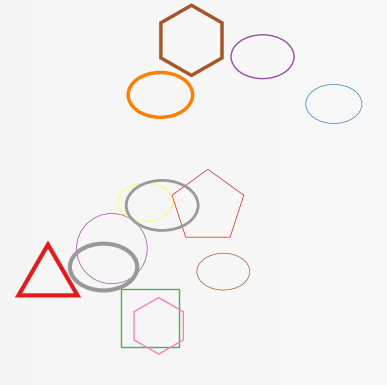[{"shape": "triangle", "thickness": 3, "radius": 0.44, "center": [0.124, 0.277]}, {"shape": "pentagon", "thickness": 0.5, "radius": 0.49, "center": [0.537, 0.463]}, {"shape": "oval", "thickness": 0.5, "radius": 0.36, "center": [0.861, 0.73]}, {"shape": "square", "thickness": 1, "radius": 0.37, "center": [0.388, 0.174]}, {"shape": "circle", "thickness": 0.5, "radius": 0.46, "center": [0.289, 0.354]}, {"shape": "oval", "thickness": 1, "radius": 0.41, "center": [0.678, 0.853]}, {"shape": "oval", "thickness": 2.5, "radius": 0.42, "center": [0.414, 0.754]}, {"shape": "oval", "thickness": 0.5, "radius": 0.35, "center": [0.375, 0.475]}, {"shape": "hexagon", "thickness": 2.5, "radius": 0.46, "center": [0.494, 0.895]}, {"shape": "oval", "thickness": 0.5, "radius": 0.34, "center": [0.576, 0.294]}, {"shape": "hexagon", "thickness": 1, "radius": 0.37, "center": [0.409, 0.154]}, {"shape": "oval", "thickness": 3, "radius": 0.43, "center": [0.267, 0.306]}, {"shape": "oval", "thickness": 2, "radius": 0.46, "center": [0.418, 0.466]}]